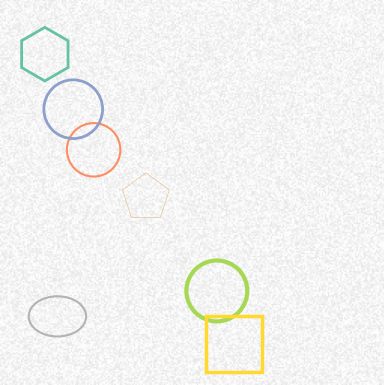[{"shape": "hexagon", "thickness": 2, "radius": 0.35, "center": [0.116, 0.859]}, {"shape": "circle", "thickness": 1.5, "radius": 0.35, "center": [0.243, 0.611]}, {"shape": "circle", "thickness": 2, "radius": 0.38, "center": [0.19, 0.716]}, {"shape": "circle", "thickness": 3, "radius": 0.4, "center": [0.563, 0.244]}, {"shape": "square", "thickness": 2.5, "radius": 0.37, "center": [0.607, 0.107]}, {"shape": "pentagon", "thickness": 0.5, "radius": 0.32, "center": [0.379, 0.487]}, {"shape": "oval", "thickness": 1.5, "radius": 0.37, "center": [0.149, 0.178]}]